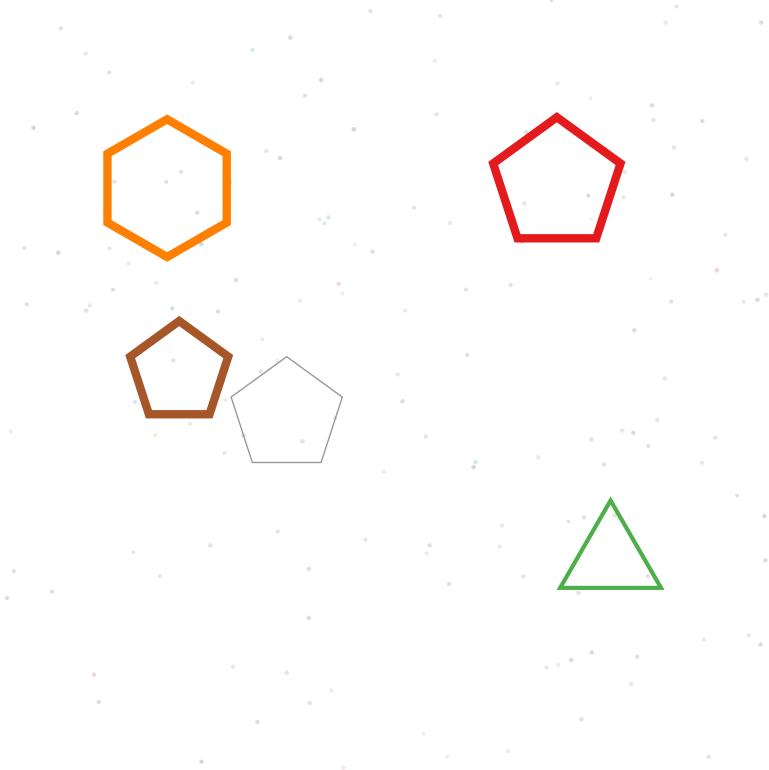[{"shape": "pentagon", "thickness": 3, "radius": 0.43, "center": [0.723, 0.761]}, {"shape": "triangle", "thickness": 1.5, "radius": 0.38, "center": [0.793, 0.274]}, {"shape": "hexagon", "thickness": 3, "radius": 0.45, "center": [0.217, 0.756]}, {"shape": "pentagon", "thickness": 3, "radius": 0.33, "center": [0.233, 0.516]}, {"shape": "pentagon", "thickness": 0.5, "radius": 0.38, "center": [0.372, 0.461]}]